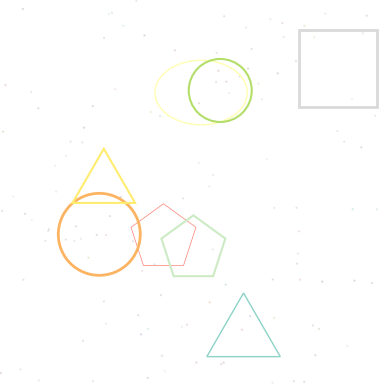[{"shape": "triangle", "thickness": 1, "radius": 0.55, "center": [0.633, 0.129]}, {"shape": "oval", "thickness": 1, "radius": 0.6, "center": [0.522, 0.76]}, {"shape": "pentagon", "thickness": 0.5, "radius": 0.44, "center": [0.425, 0.382]}, {"shape": "circle", "thickness": 2, "radius": 0.53, "center": [0.258, 0.391]}, {"shape": "circle", "thickness": 1.5, "radius": 0.41, "center": [0.572, 0.765]}, {"shape": "square", "thickness": 2, "radius": 0.5, "center": [0.877, 0.822]}, {"shape": "pentagon", "thickness": 1.5, "radius": 0.44, "center": [0.502, 0.353]}, {"shape": "triangle", "thickness": 1.5, "radius": 0.47, "center": [0.27, 0.52]}]